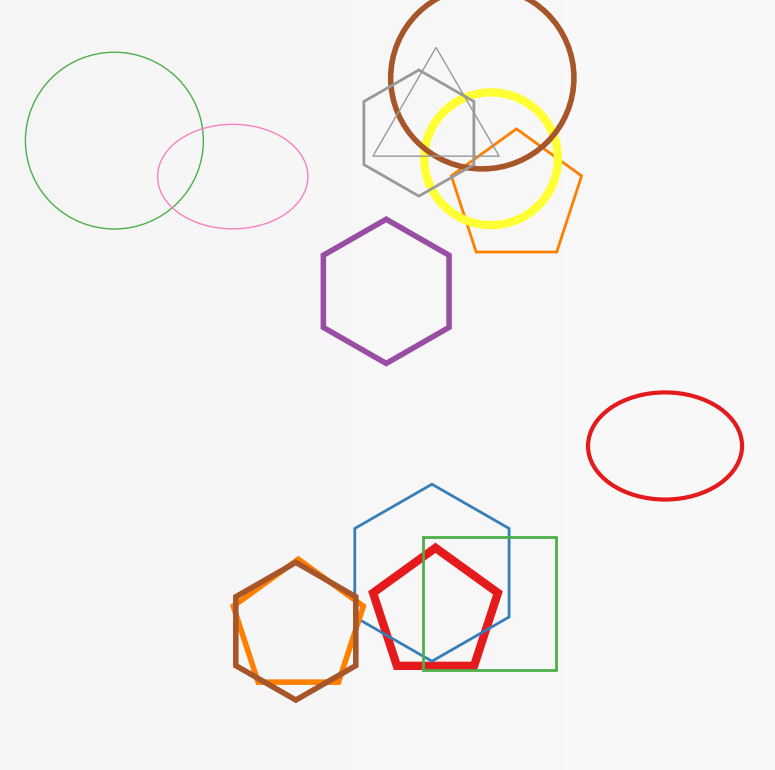[{"shape": "pentagon", "thickness": 3, "radius": 0.42, "center": [0.562, 0.204]}, {"shape": "oval", "thickness": 1.5, "radius": 0.5, "center": [0.858, 0.421]}, {"shape": "hexagon", "thickness": 1, "radius": 0.57, "center": [0.557, 0.256]}, {"shape": "circle", "thickness": 0.5, "radius": 0.57, "center": [0.148, 0.817]}, {"shape": "square", "thickness": 1, "radius": 0.43, "center": [0.631, 0.216]}, {"shape": "hexagon", "thickness": 2, "radius": 0.47, "center": [0.498, 0.622]}, {"shape": "pentagon", "thickness": 1, "radius": 0.44, "center": [0.666, 0.744]}, {"shape": "pentagon", "thickness": 2, "radius": 0.44, "center": [0.385, 0.185]}, {"shape": "circle", "thickness": 3, "radius": 0.43, "center": [0.634, 0.794]}, {"shape": "hexagon", "thickness": 2, "radius": 0.45, "center": [0.382, 0.18]}, {"shape": "circle", "thickness": 2, "radius": 0.59, "center": [0.622, 0.899]}, {"shape": "oval", "thickness": 0.5, "radius": 0.49, "center": [0.3, 0.771]}, {"shape": "triangle", "thickness": 0.5, "radius": 0.47, "center": [0.563, 0.844]}, {"shape": "hexagon", "thickness": 1, "radius": 0.41, "center": [0.541, 0.827]}]